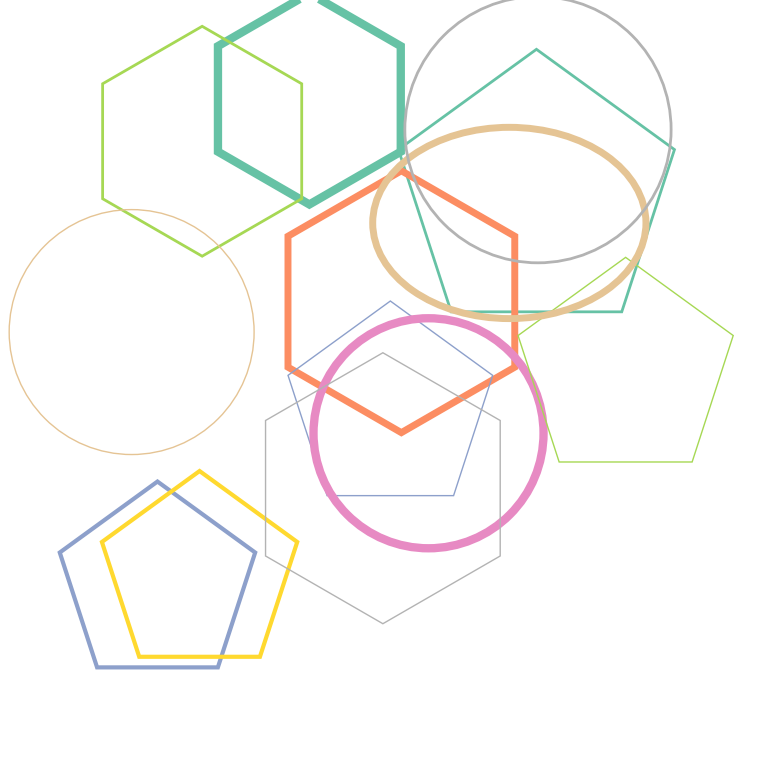[{"shape": "pentagon", "thickness": 1, "radius": 0.94, "center": [0.697, 0.747]}, {"shape": "hexagon", "thickness": 3, "radius": 0.69, "center": [0.402, 0.872]}, {"shape": "hexagon", "thickness": 2.5, "radius": 0.85, "center": [0.521, 0.608]}, {"shape": "pentagon", "thickness": 0.5, "radius": 0.7, "center": [0.507, 0.469]}, {"shape": "pentagon", "thickness": 1.5, "radius": 0.67, "center": [0.205, 0.241]}, {"shape": "circle", "thickness": 3, "radius": 0.75, "center": [0.557, 0.437]}, {"shape": "pentagon", "thickness": 0.5, "radius": 0.73, "center": [0.813, 0.519]}, {"shape": "hexagon", "thickness": 1, "radius": 0.75, "center": [0.263, 0.817]}, {"shape": "pentagon", "thickness": 1.5, "radius": 0.67, "center": [0.259, 0.255]}, {"shape": "oval", "thickness": 2.5, "radius": 0.89, "center": [0.661, 0.71]}, {"shape": "circle", "thickness": 0.5, "radius": 0.8, "center": [0.171, 0.569]}, {"shape": "hexagon", "thickness": 0.5, "radius": 0.88, "center": [0.497, 0.366]}, {"shape": "circle", "thickness": 1, "radius": 0.86, "center": [0.699, 0.832]}]